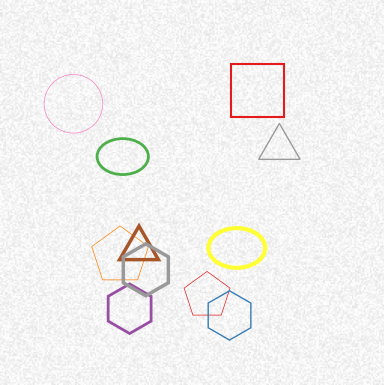[{"shape": "pentagon", "thickness": 0.5, "radius": 0.31, "center": [0.538, 0.232]}, {"shape": "square", "thickness": 1.5, "radius": 0.34, "center": [0.669, 0.765]}, {"shape": "hexagon", "thickness": 1, "radius": 0.32, "center": [0.596, 0.181]}, {"shape": "oval", "thickness": 2, "radius": 0.33, "center": [0.319, 0.593]}, {"shape": "hexagon", "thickness": 2, "radius": 0.32, "center": [0.337, 0.198]}, {"shape": "pentagon", "thickness": 0.5, "radius": 0.39, "center": [0.312, 0.336]}, {"shape": "oval", "thickness": 3, "radius": 0.37, "center": [0.615, 0.356]}, {"shape": "triangle", "thickness": 2.5, "radius": 0.29, "center": [0.361, 0.355]}, {"shape": "circle", "thickness": 0.5, "radius": 0.38, "center": [0.191, 0.73]}, {"shape": "hexagon", "thickness": 2.5, "radius": 0.34, "center": [0.379, 0.299]}, {"shape": "triangle", "thickness": 1, "radius": 0.31, "center": [0.726, 0.617]}]